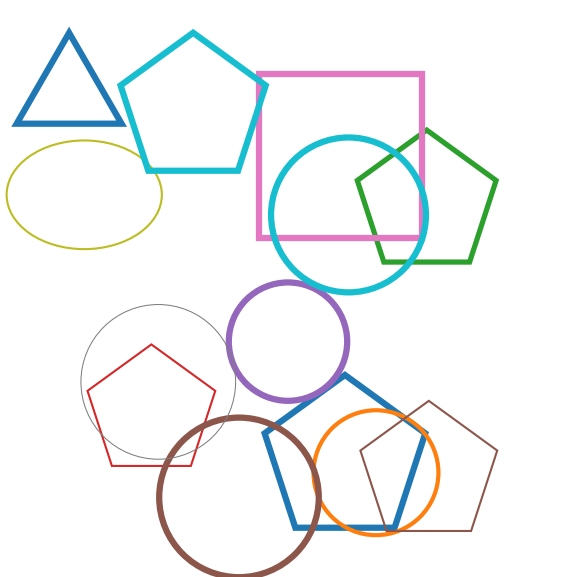[{"shape": "pentagon", "thickness": 3, "radius": 0.73, "center": [0.597, 0.204]}, {"shape": "triangle", "thickness": 3, "radius": 0.52, "center": [0.12, 0.837]}, {"shape": "circle", "thickness": 2, "radius": 0.54, "center": [0.651, 0.181]}, {"shape": "pentagon", "thickness": 2.5, "radius": 0.63, "center": [0.739, 0.648]}, {"shape": "pentagon", "thickness": 1, "radius": 0.58, "center": [0.262, 0.286]}, {"shape": "circle", "thickness": 3, "radius": 0.51, "center": [0.499, 0.408]}, {"shape": "pentagon", "thickness": 1, "radius": 0.62, "center": [0.743, 0.18]}, {"shape": "circle", "thickness": 3, "radius": 0.69, "center": [0.414, 0.138]}, {"shape": "square", "thickness": 3, "radius": 0.71, "center": [0.59, 0.729]}, {"shape": "circle", "thickness": 0.5, "radius": 0.67, "center": [0.274, 0.338]}, {"shape": "oval", "thickness": 1, "radius": 0.67, "center": [0.146, 0.662]}, {"shape": "circle", "thickness": 3, "radius": 0.67, "center": [0.603, 0.627]}, {"shape": "pentagon", "thickness": 3, "radius": 0.66, "center": [0.334, 0.81]}]